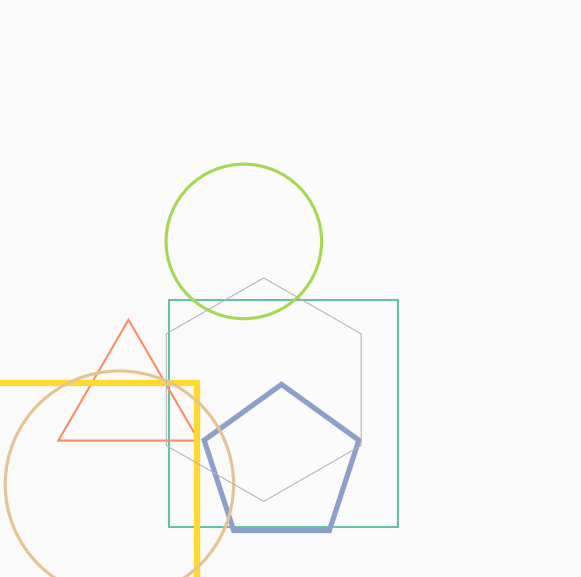[{"shape": "square", "thickness": 1, "radius": 0.98, "center": [0.488, 0.283]}, {"shape": "triangle", "thickness": 1, "radius": 0.7, "center": [0.221, 0.306]}, {"shape": "pentagon", "thickness": 2.5, "radius": 0.7, "center": [0.484, 0.194]}, {"shape": "circle", "thickness": 1.5, "radius": 0.67, "center": [0.42, 0.581]}, {"shape": "square", "thickness": 3, "radius": 0.95, "center": [0.149, 0.146]}, {"shape": "circle", "thickness": 1.5, "radius": 0.98, "center": [0.205, 0.16]}, {"shape": "hexagon", "thickness": 0.5, "radius": 0.97, "center": [0.454, 0.324]}]